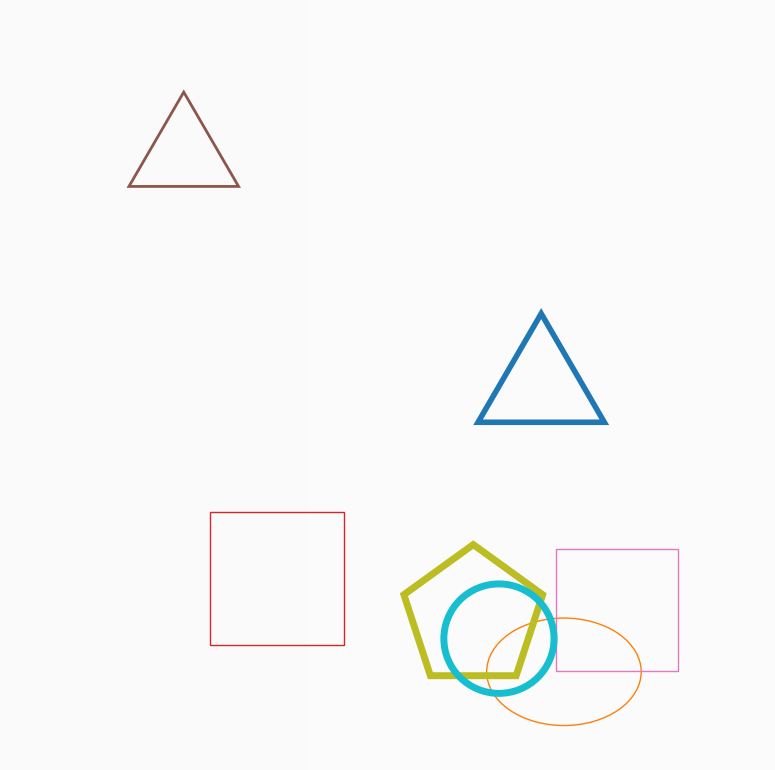[{"shape": "triangle", "thickness": 2, "radius": 0.47, "center": [0.698, 0.499]}, {"shape": "oval", "thickness": 0.5, "radius": 0.5, "center": [0.728, 0.128]}, {"shape": "square", "thickness": 0.5, "radius": 0.43, "center": [0.357, 0.249]}, {"shape": "triangle", "thickness": 1, "radius": 0.41, "center": [0.237, 0.799]}, {"shape": "square", "thickness": 0.5, "radius": 0.39, "center": [0.796, 0.208]}, {"shape": "pentagon", "thickness": 2.5, "radius": 0.47, "center": [0.611, 0.199]}, {"shape": "circle", "thickness": 2.5, "radius": 0.36, "center": [0.644, 0.171]}]